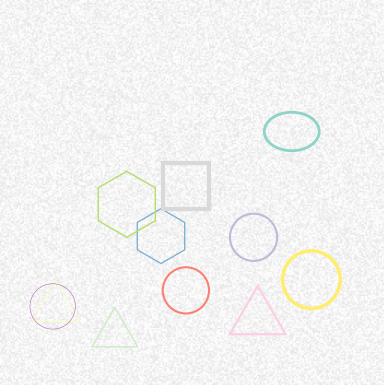[{"shape": "oval", "thickness": 2, "radius": 0.36, "center": [0.758, 0.658]}, {"shape": "triangle", "thickness": 0.5, "radius": 0.36, "center": [0.144, 0.202]}, {"shape": "circle", "thickness": 1.5, "radius": 0.31, "center": [0.659, 0.384]}, {"shape": "circle", "thickness": 1.5, "radius": 0.3, "center": [0.483, 0.246]}, {"shape": "hexagon", "thickness": 1, "radius": 0.36, "center": [0.418, 0.387]}, {"shape": "hexagon", "thickness": 1, "radius": 0.43, "center": [0.329, 0.469]}, {"shape": "triangle", "thickness": 1.5, "radius": 0.42, "center": [0.669, 0.174]}, {"shape": "square", "thickness": 3, "radius": 0.3, "center": [0.484, 0.518]}, {"shape": "circle", "thickness": 0.5, "radius": 0.3, "center": [0.137, 0.204]}, {"shape": "triangle", "thickness": 1, "radius": 0.34, "center": [0.298, 0.133]}, {"shape": "circle", "thickness": 2.5, "radius": 0.37, "center": [0.809, 0.274]}]